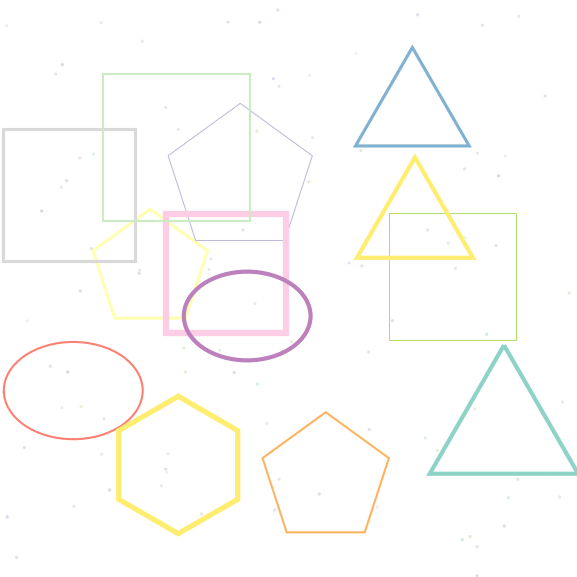[{"shape": "triangle", "thickness": 2, "radius": 0.74, "center": [0.873, 0.253]}, {"shape": "pentagon", "thickness": 1.5, "radius": 0.52, "center": [0.26, 0.533]}, {"shape": "pentagon", "thickness": 0.5, "radius": 0.66, "center": [0.416, 0.689]}, {"shape": "oval", "thickness": 1, "radius": 0.6, "center": [0.127, 0.323]}, {"shape": "triangle", "thickness": 1.5, "radius": 0.57, "center": [0.714, 0.803]}, {"shape": "pentagon", "thickness": 1, "radius": 0.57, "center": [0.564, 0.17]}, {"shape": "square", "thickness": 0.5, "radius": 0.55, "center": [0.783, 0.52]}, {"shape": "square", "thickness": 3, "radius": 0.52, "center": [0.391, 0.526]}, {"shape": "square", "thickness": 1.5, "radius": 0.57, "center": [0.12, 0.661]}, {"shape": "oval", "thickness": 2, "radius": 0.55, "center": [0.428, 0.452]}, {"shape": "square", "thickness": 1, "radius": 0.64, "center": [0.306, 0.744]}, {"shape": "hexagon", "thickness": 2.5, "radius": 0.59, "center": [0.309, 0.194]}, {"shape": "triangle", "thickness": 2, "radius": 0.58, "center": [0.719, 0.611]}]